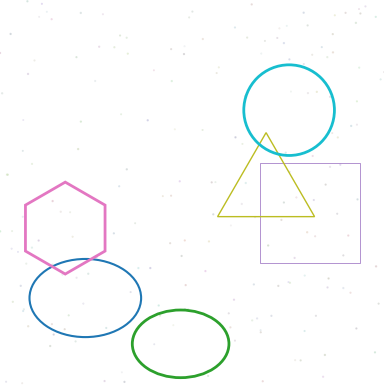[{"shape": "oval", "thickness": 1.5, "radius": 0.72, "center": [0.222, 0.226]}, {"shape": "oval", "thickness": 2, "radius": 0.63, "center": [0.469, 0.107]}, {"shape": "square", "thickness": 0.5, "radius": 0.65, "center": [0.806, 0.447]}, {"shape": "hexagon", "thickness": 2, "radius": 0.6, "center": [0.169, 0.408]}, {"shape": "triangle", "thickness": 1, "radius": 0.73, "center": [0.691, 0.51]}, {"shape": "circle", "thickness": 2, "radius": 0.59, "center": [0.751, 0.714]}]